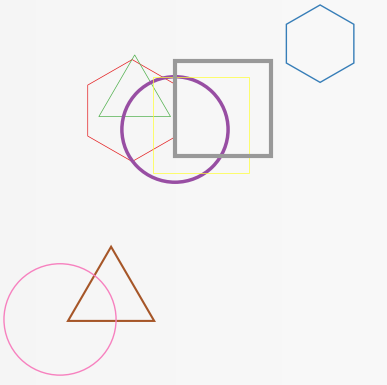[{"shape": "hexagon", "thickness": 0.5, "radius": 0.66, "center": [0.341, 0.713]}, {"shape": "hexagon", "thickness": 1, "radius": 0.5, "center": [0.826, 0.887]}, {"shape": "triangle", "thickness": 0.5, "radius": 0.53, "center": [0.348, 0.75]}, {"shape": "circle", "thickness": 2.5, "radius": 0.69, "center": [0.452, 0.664]}, {"shape": "square", "thickness": 0.5, "radius": 0.62, "center": [0.519, 0.676]}, {"shape": "triangle", "thickness": 1.5, "radius": 0.64, "center": [0.287, 0.231]}, {"shape": "circle", "thickness": 1, "radius": 0.72, "center": [0.155, 0.17]}, {"shape": "square", "thickness": 3, "radius": 0.62, "center": [0.575, 0.718]}]